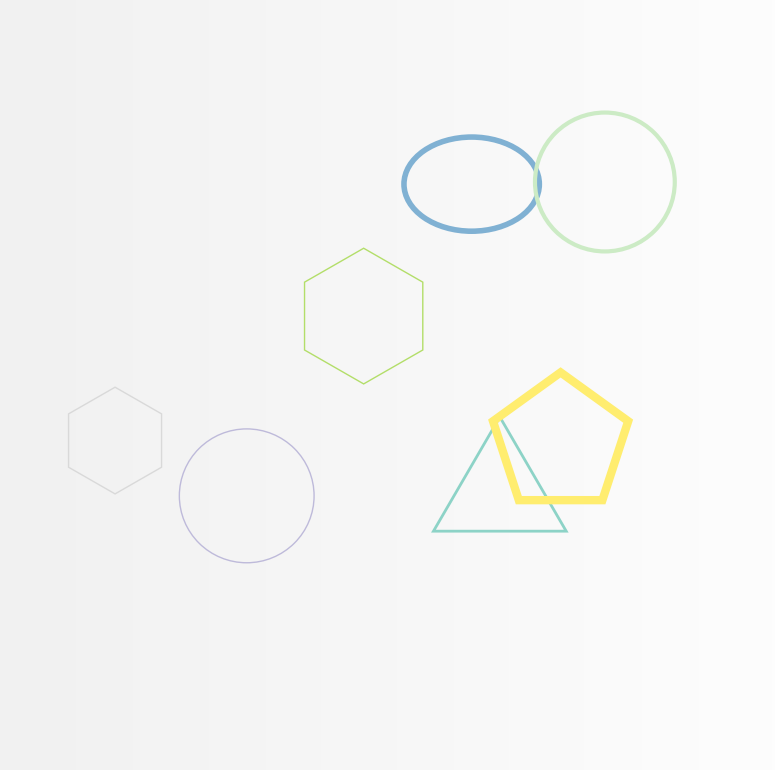[{"shape": "triangle", "thickness": 1, "radius": 0.49, "center": [0.645, 0.36]}, {"shape": "circle", "thickness": 0.5, "radius": 0.43, "center": [0.318, 0.356]}, {"shape": "oval", "thickness": 2, "radius": 0.44, "center": [0.609, 0.761]}, {"shape": "hexagon", "thickness": 0.5, "radius": 0.44, "center": [0.469, 0.59]}, {"shape": "hexagon", "thickness": 0.5, "radius": 0.35, "center": [0.148, 0.428]}, {"shape": "circle", "thickness": 1.5, "radius": 0.45, "center": [0.78, 0.764]}, {"shape": "pentagon", "thickness": 3, "radius": 0.46, "center": [0.723, 0.425]}]